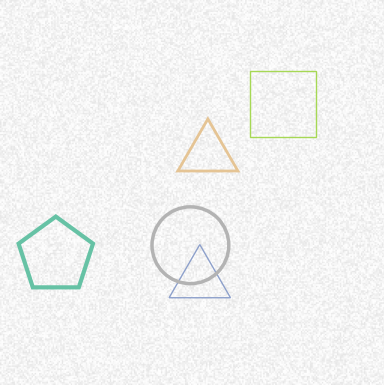[{"shape": "pentagon", "thickness": 3, "radius": 0.51, "center": [0.145, 0.336]}, {"shape": "triangle", "thickness": 1, "radius": 0.46, "center": [0.519, 0.273]}, {"shape": "square", "thickness": 1, "radius": 0.43, "center": [0.734, 0.73]}, {"shape": "triangle", "thickness": 2, "radius": 0.45, "center": [0.54, 0.601]}, {"shape": "circle", "thickness": 2.5, "radius": 0.5, "center": [0.495, 0.363]}]